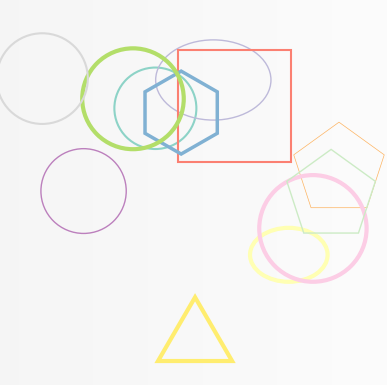[{"shape": "circle", "thickness": 1.5, "radius": 0.53, "center": [0.401, 0.719]}, {"shape": "oval", "thickness": 3, "radius": 0.5, "center": [0.745, 0.338]}, {"shape": "oval", "thickness": 1, "radius": 0.74, "center": [0.55, 0.792]}, {"shape": "square", "thickness": 1.5, "radius": 0.73, "center": [0.606, 0.725]}, {"shape": "hexagon", "thickness": 2.5, "radius": 0.54, "center": [0.467, 0.708]}, {"shape": "pentagon", "thickness": 0.5, "radius": 0.61, "center": [0.875, 0.56]}, {"shape": "circle", "thickness": 3, "radius": 0.65, "center": [0.343, 0.743]}, {"shape": "circle", "thickness": 3, "radius": 0.69, "center": [0.808, 0.407]}, {"shape": "circle", "thickness": 1.5, "radius": 0.59, "center": [0.109, 0.796]}, {"shape": "circle", "thickness": 1, "radius": 0.55, "center": [0.216, 0.504]}, {"shape": "pentagon", "thickness": 1, "radius": 0.6, "center": [0.854, 0.492]}, {"shape": "triangle", "thickness": 3, "radius": 0.55, "center": [0.503, 0.117]}]